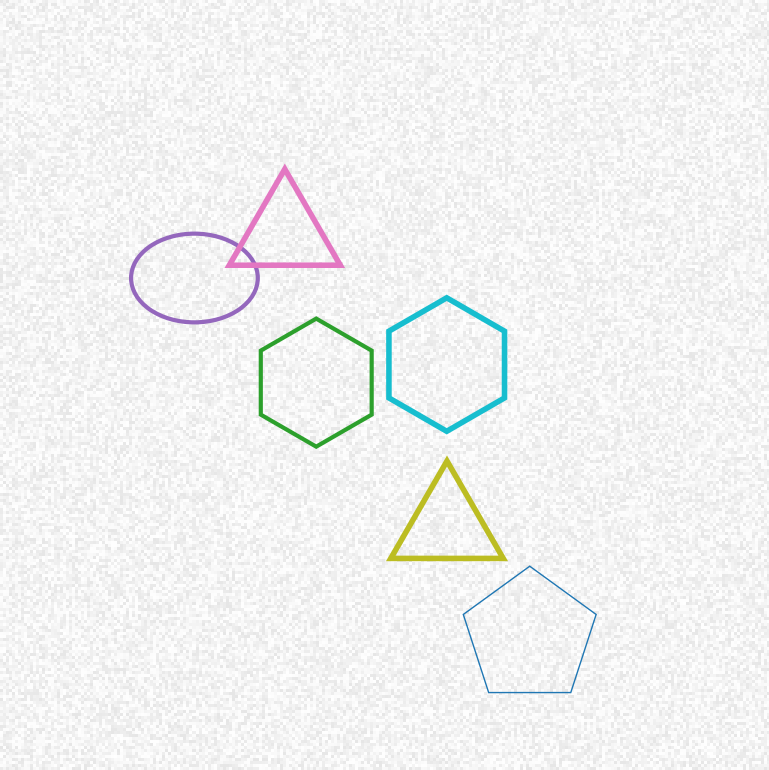[{"shape": "pentagon", "thickness": 0.5, "radius": 0.45, "center": [0.688, 0.174]}, {"shape": "hexagon", "thickness": 1.5, "radius": 0.42, "center": [0.411, 0.503]}, {"shape": "oval", "thickness": 1.5, "radius": 0.41, "center": [0.253, 0.639]}, {"shape": "triangle", "thickness": 2, "radius": 0.42, "center": [0.37, 0.697]}, {"shape": "triangle", "thickness": 2, "radius": 0.42, "center": [0.581, 0.317]}, {"shape": "hexagon", "thickness": 2, "radius": 0.43, "center": [0.58, 0.527]}]